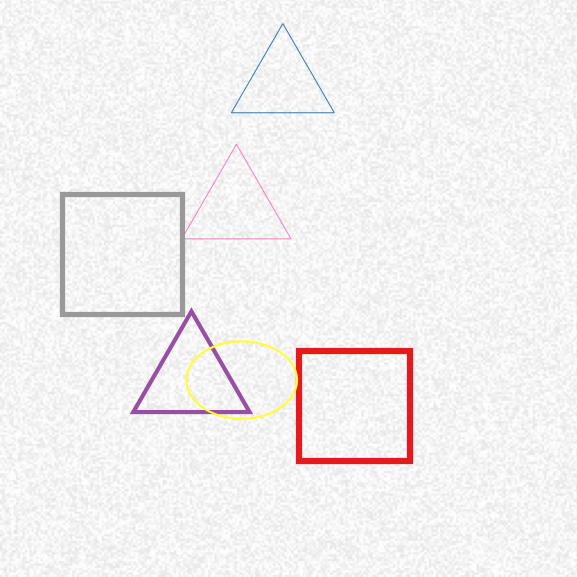[{"shape": "square", "thickness": 3, "radius": 0.48, "center": [0.614, 0.296]}, {"shape": "triangle", "thickness": 0.5, "radius": 0.51, "center": [0.49, 0.855]}, {"shape": "triangle", "thickness": 2, "radius": 0.58, "center": [0.332, 0.344]}, {"shape": "oval", "thickness": 1, "radius": 0.48, "center": [0.419, 0.341]}, {"shape": "triangle", "thickness": 0.5, "radius": 0.55, "center": [0.409, 0.64]}, {"shape": "square", "thickness": 2.5, "radius": 0.52, "center": [0.211, 0.559]}]